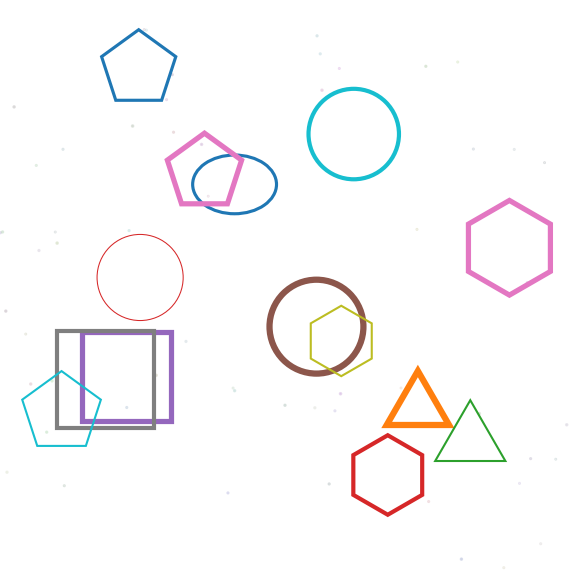[{"shape": "pentagon", "thickness": 1.5, "radius": 0.34, "center": [0.24, 0.88]}, {"shape": "oval", "thickness": 1.5, "radius": 0.36, "center": [0.406, 0.68]}, {"shape": "triangle", "thickness": 3, "radius": 0.31, "center": [0.724, 0.294]}, {"shape": "triangle", "thickness": 1, "radius": 0.35, "center": [0.814, 0.236]}, {"shape": "hexagon", "thickness": 2, "radius": 0.34, "center": [0.671, 0.177]}, {"shape": "circle", "thickness": 0.5, "radius": 0.37, "center": [0.243, 0.519]}, {"shape": "square", "thickness": 2.5, "radius": 0.39, "center": [0.219, 0.348]}, {"shape": "circle", "thickness": 3, "radius": 0.41, "center": [0.548, 0.434]}, {"shape": "hexagon", "thickness": 2.5, "radius": 0.41, "center": [0.882, 0.57]}, {"shape": "pentagon", "thickness": 2.5, "radius": 0.34, "center": [0.354, 0.701]}, {"shape": "square", "thickness": 2, "radius": 0.42, "center": [0.182, 0.342]}, {"shape": "hexagon", "thickness": 1, "radius": 0.3, "center": [0.591, 0.409]}, {"shape": "circle", "thickness": 2, "radius": 0.39, "center": [0.613, 0.767]}, {"shape": "pentagon", "thickness": 1, "radius": 0.36, "center": [0.107, 0.285]}]